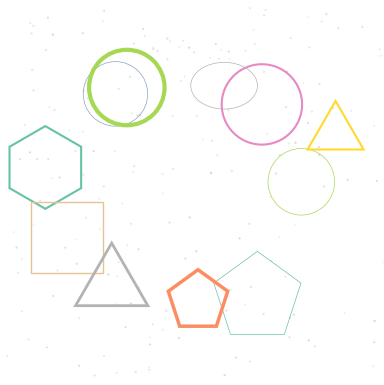[{"shape": "hexagon", "thickness": 1.5, "radius": 0.54, "center": [0.118, 0.565]}, {"shape": "pentagon", "thickness": 0.5, "radius": 0.6, "center": [0.669, 0.228]}, {"shape": "pentagon", "thickness": 2.5, "radius": 0.41, "center": [0.514, 0.218]}, {"shape": "circle", "thickness": 0.5, "radius": 0.42, "center": [0.3, 0.756]}, {"shape": "circle", "thickness": 1.5, "radius": 0.52, "center": [0.68, 0.729]}, {"shape": "circle", "thickness": 0.5, "radius": 0.43, "center": [0.783, 0.528]}, {"shape": "circle", "thickness": 3, "radius": 0.49, "center": [0.329, 0.773]}, {"shape": "triangle", "thickness": 1.5, "radius": 0.42, "center": [0.872, 0.654]}, {"shape": "square", "thickness": 1, "radius": 0.46, "center": [0.174, 0.383]}, {"shape": "triangle", "thickness": 2, "radius": 0.54, "center": [0.29, 0.26]}, {"shape": "oval", "thickness": 0.5, "radius": 0.43, "center": [0.582, 0.777]}]